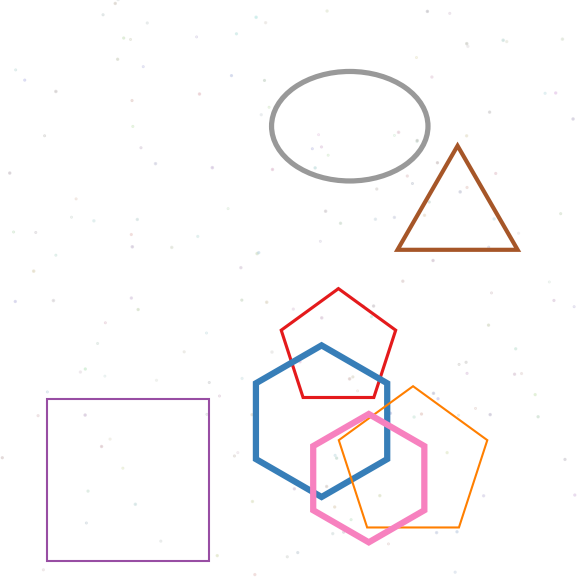[{"shape": "pentagon", "thickness": 1.5, "radius": 0.52, "center": [0.586, 0.395]}, {"shape": "hexagon", "thickness": 3, "radius": 0.66, "center": [0.557, 0.27]}, {"shape": "square", "thickness": 1, "radius": 0.7, "center": [0.222, 0.168]}, {"shape": "pentagon", "thickness": 1, "radius": 0.68, "center": [0.715, 0.195]}, {"shape": "triangle", "thickness": 2, "radius": 0.6, "center": [0.792, 0.627]}, {"shape": "hexagon", "thickness": 3, "radius": 0.56, "center": [0.639, 0.171]}, {"shape": "oval", "thickness": 2.5, "radius": 0.68, "center": [0.606, 0.781]}]